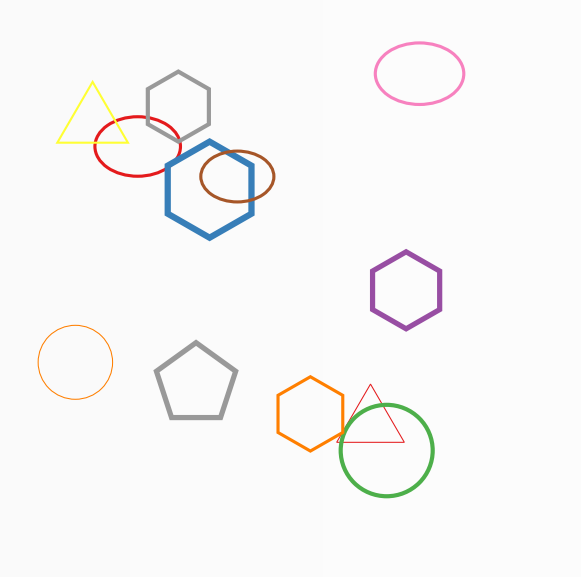[{"shape": "oval", "thickness": 1.5, "radius": 0.37, "center": [0.237, 0.745]}, {"shape": "triangle", "thickness": 0.5, "radius": 0.34, "center": [0.637, 0.267]}, {"shape": "hexagon", "thickness": 3, "radius": 0.42, "center": [0.361, 0.671]}, {"shape": "circle", "thickness": 2, "radius": 0.4, "center": [0.665, 0.219]}, {"shape": "hexagon", "thickness": 2.5, "radius": 0.33, "center": [0.699, 0.496]}, {"shape": "circle", "thickness": 0.5, "radius": 0.32, "center": [0.13, 0.372]}, {"shape": "hexagon", "thickness": 1.5, "radius": 0.32, "center": [0.534, 0.282]}, {"shape": "triangle", "thickness": 1, "radius": 0.35, "center": [0.159, 0.787]}, {"shape": "oval", "thickness": 1.5, "radius": 0.31, "center": [0.408, 0.693]}, {"shape": "oval", "thickness": 1.5, "radius": 0.38, "center": [0.722, 0.872]}, {"shape": "pentagon", "thickness": 2.5, "radius": 0.36, "center": [0.337, 0.334]}, {"shape": "hexagon", "thickness": 2, "radius": 0.3, "center": [0.307, 0.815]}]